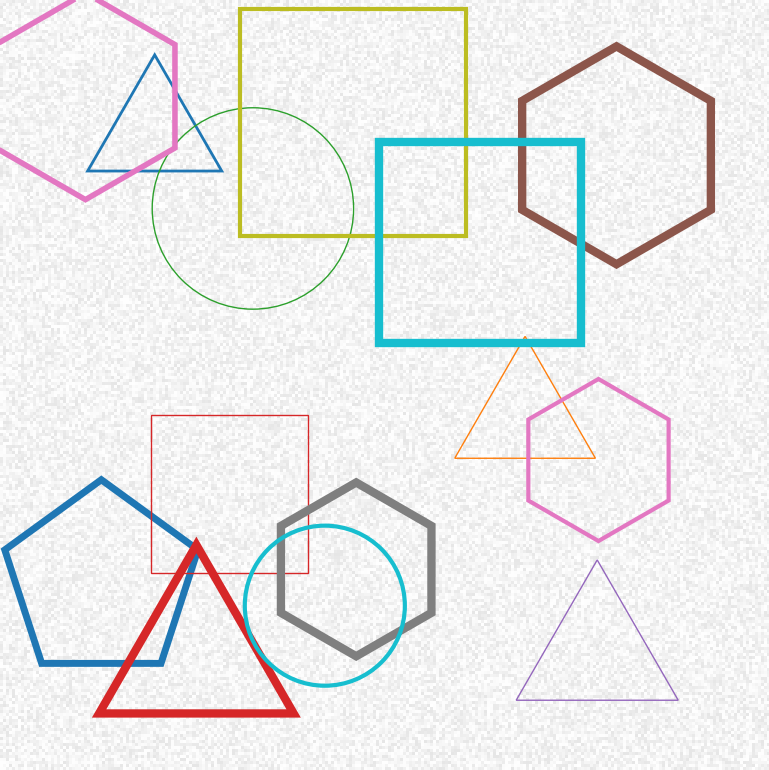[{"shape": "pentagon", "thickness": 2.5, "radius": 0.66, "center": [0.132, 0.245]}, {"shape": "triangle", "thickness": 1, "radius": 0.5, "center": [0.201, 0.828]}, {"shape": "triangle", "thickness": 0.5, "radius": 0.53, "center": [0.682, 0.458]}, {"shape": "circle", "thickness": 0.5, "radius": 0.65, "center": [0.328, 0.729]}, {"shape": "triangle", "thickness": 3, "radius": 0.73, "center": [0.255, 0.146]}, {"shape": "square", "thickness": 0.5, "radius": 0.51, "center": [0.298, 0.359]}, {"shape": "triangle", "thickness": 0.5, "radius": 0.61, "center": [0.776, 0.151]}, {"shape": "hexagon", "thickness": 3, "radius": 0.71, "center": [0.801, 0.798]}, {"shape": "hexagon", "thickness": 2, "radius": 0.67, "center": [0.111, 0.875]}, {"shape": "hexagon", "thickness": 1.5, "radius": 0.53, "center": [0.777, 0.403]}, {"shape": "hexagon", "thickness": 3, "radius": 0.56, "center": [0.463, 0.261]}, {"shape": "square", "thickness": 1.5, "radius": 0.73, "center": [0.459, 0.841]}, {"shape": "square", "thickness": 3, "radius": 0.65, "center": [0.623, 0.685]}, {"shape": "circle", "thickness": 1.5, "radius": 0.52, "center": [0.422, 0.213]}]